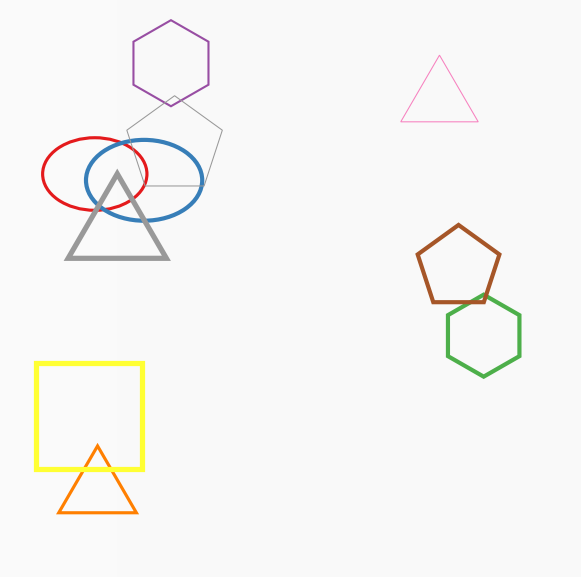[{"shape": "oval", "thickness": 1.5, "radius": 0.45, "center": [0.163, 0.698]}, {"shape": "oval", "thickness": 2, "radius": 0.5, "center": [0.248, 0.687]}, {"shape": "hexagon", "thickness": 2, "radius": 0.36, "center": [0.832, 0.418]}, {"shape": "hexagon", "thickness": 1, "radius": 0.37, "center": [0.294, 0.89]}, {"shape": "triangle", "thickness": 1.5, "radius": 0.39, "center": [0.168, 0.15]}, {"shape": "square", "thickness": 2.5, "radius": 0.46, "center": [0.153, 0.279]}, {"shape": "pentagon", "thickness": 2, "radius": 0.37, "center": [0.789, 0.536]}, {"shape": "triangle", "thickness": 0.5, "radius": 0.38, "center": [0.756, 0.827]}, {"shape": "triangle", "thickness": 2.5, "radius": 0.49, "center": [0.202, 0.601]}, {"shape": "pentagon", "thickness": 0.5, "radius": 0.43, "center": [0.3, 0.747]}]